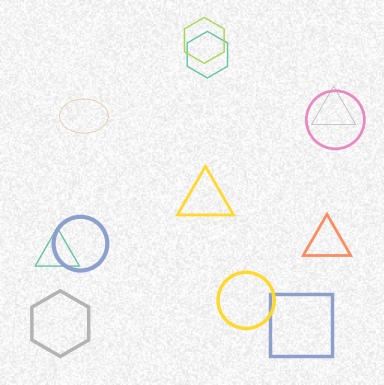[{"shape": "triangle", "thickness": 1, "radius": 0.33, "center": [0.149, 0.342]}, {"shape": "hexagon", "thickness": 1, "radius": 0.3, "center": [0.539, 0.858]}, {"shape": "triangle", "thickness": 2, "radius": 0.36, "center": [0.849, 0.372]}, {"shape": "square", "thickness": 2.5, "radius": 0.41, "center": [0.782, 0.156]}, {"shape": "circle", "thickness": 3, "radius": 0.35, "center": [0.209, 0.367]}, {"shape": "circle", "thickness": 2, "radius": 0.38, "center": [0.871, 0.689]}, {"shape": "hexagon", "thickness": 1, "radius": 0.3, "center": [0.531, 0.895]}, {"shape": "triangle", "thickness": 2, "radius": 0.42, "center": [0.534, 0.484]}, {"shape": "circle", "thickness": 2.5, "radius": 0.36, "center": [0.639, 0.22]}, {"shape": "oval", "thickness": 0.5, "radius": 0.32, "center": [0.218, 0.698]}, {"shape": "triangle", "thickness": 0.5, "radius": 0.33, "center": [0.867, 0.709]}, {"shape": "hexagon", "thickness": 2.5, "radius": 0.43, "center": [0.157, 0.159]}]